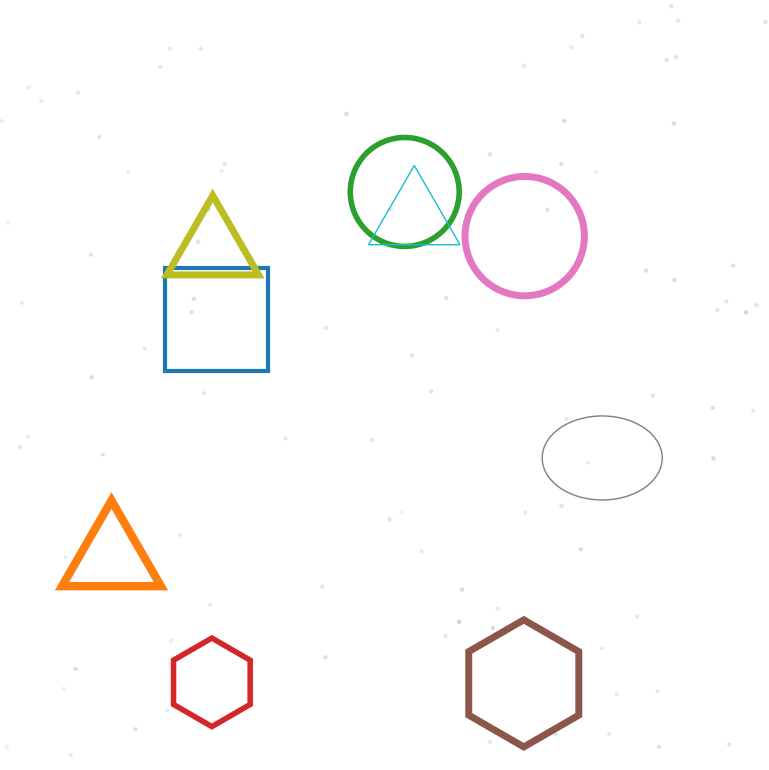[{"shape": "square", "thickness": 1.5, "radius": 0.33, "center": [0.281, 0.586]}, {"shape": "triangle", "thickness": 3, "radius": 0.37, "center": [0.145, 0.276]}, {"shape": "circle", "thickness": 2, "radius": 0.35, "center": [0.526, 0.751]}, {"shape": "hexagon", "thickness": 2, "radius": 0.29, "center": [0.275, 0.114]}, {"shape": "hexagon", "thickness": 2.5, "radius": 0.41, "center": [0.68, 0.112]}, {"shape": "circle", "thickness": 2.5, "radius": 0.39, "center": [0.681, 0.693]}, {"shape": "oval", "thickness": 0.5, "radius": 0.39, "center": [0.782, 0.405]}, {"shape": "triangle", "thickness": 2.5, "radius": 0.34, "center": [0.276, 0.677]}, {"shape": "triangle", "thickness": 0.5, "radius": 0.34, "center": [0.538, 0.717]}]